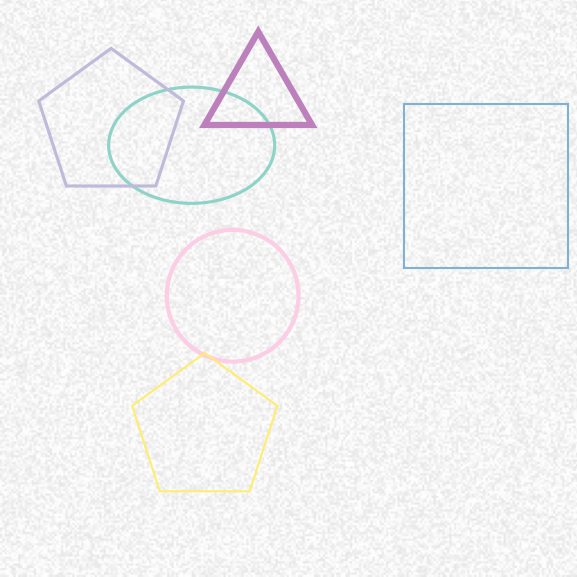[{"shape": "oval", "thickness": 1.5, "radius": 0.72, "center": [0.332, 0.748]}, {"shape": "pentagon", "thickness": 1.5, "radius": 0.66, "center": [0.192, 0.784]}, {"shape": "square", "thickness": 1, "radius": 0.71, "center": [0.842, 0.678]}, {"shape": "circle", "thickness": 2, "radius": 0.57, "center": [0.403, 0.487]}, {"shape": "triangle", "thickness": 3, "radius": 0.54, "center": [0.447, 0.837]}, {"shape": "pentagon", "thickness": 1, "radius": 0.66, "center": [0.355, 0.256]}]